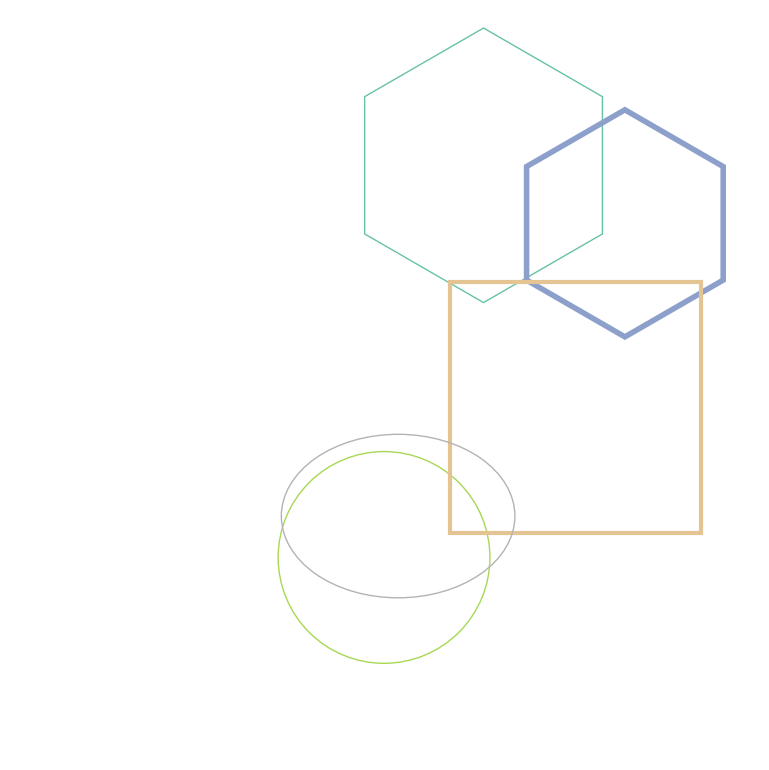[{"shape": "hexagon", "thickness": 0.5, "radius": 0.89, "center": [0.628, 0.785]}, {"shape": "hexagon", "thickness": 2, "radius": 0.74, "center": [0.812, 0.71]}, {"shape": "circle", "thickness": 0.5, "radius": 0.69, "center": [0.499, 0.276]}, {"shape": "square", "thickness": 1.5, "radius": 0.81, "center": [0.748, 0.471]}, {"shape": "oval", "thickness": 0.5, "radius": 0.76, "center": [0.517, 0.33]}]